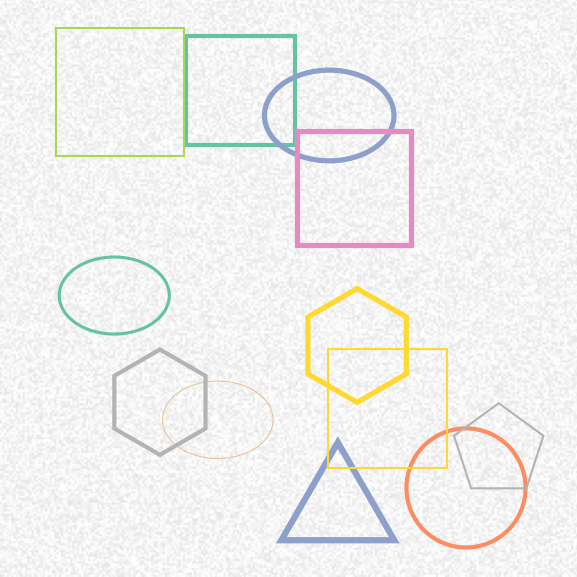[{"shape": "square", "thickness": 2, "radius": 0.47, "center": [0.416, 0.842]}, {"shape": "oval", "thickness": 1.5, "radius": 0.48, "center": [0.198, 0.487]}, {"shape": "circle", "thickness": 2, "radius": 0.52, "center": [0.807, 0.154]}, {"shape": "triangle", "thickness": 3, "radius": 0.56, "center": [0.585, 0.12]}, {"shape": "oval", "thickness": 2.5, "radius": 0.56, "center": [0.57, 0.799]}, {"shape": "square", "thickness": 2.5, "radius": 0.5, "center": [0.613, 0.674]}, {"shape": "square", "thickness": 1, "radius": 0.55, "center": [0.208, 0.839]}, {"shape": "hexagon", "thickness": 2.5, "radius": 0.49, "center": [0.618, 0.401]}, {"shape": "square", "thickness": 1, "radius": 0.52, "center": [0.671, 0.292]}, {"shape": "oval", "thickness": 0.5, "radius": 0.48, "center": [0.377, 0.272]}, {"shape": "hexagon", "thickness": 2, "radius": 0.46, "center": [0.277, 0.303]}, {"shape": "pentagon", "thickness": 1, "radius": 0.41, "center": [0.864, 0.219]}]